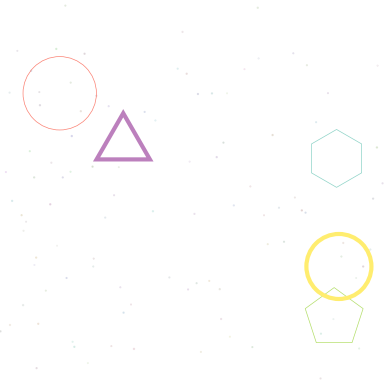[{"shape": "hexagon", "thickness": 0.5, "radius": 0.38, "center": [0.874, 0.589]}, {"shape": "circle", "thickness": 0.5, "radius": 0.48, "center": [0.155, 0.758]}, {"shape": "pentagon", "thickness": 0.5, "radius": 0.4, "center": [0.868, 0.174]}, {"shape": "triangle", "thickness": 3, "radius": 0.4, "center": [0.32, 0.626]}, {"shape": "circle", "thickness": 3, "radius": 0.42, "center": [0.88, 0.308]}]